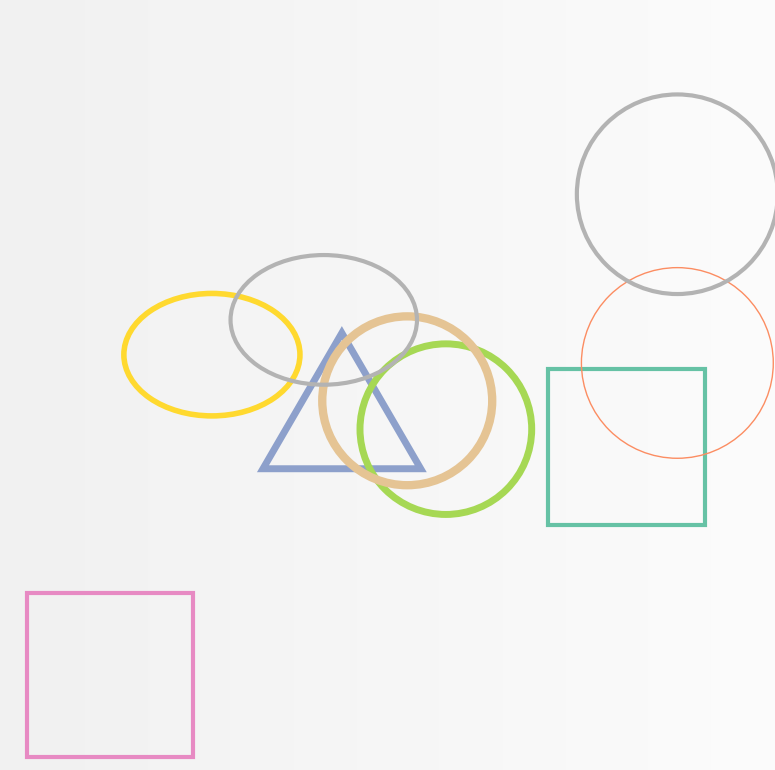[{"shape": "square", "thickness": 1.5, "radius": 0.51, "center": [0.808, 0.42]}, {"shape": "circle", "thickness": 0.5, "radius": 0.62, "center": [0.874, 0.529]}, {"shape": "triangle", "thickness": 2.5, "radius": 0.59, "center": [0.441, 0.45]}, {"shape": "square", "thickness": 1.5, "radius": 0.53, "center": [0.142, 0.124]}, {"shape": "circle", "thickness": 2.5, "radius": 0.55, "center": [0.575, 0.443]}, {"shape": "oval", "thickness": 2, "radius": 0.57, "center": [0.273, 0.539]}, {"shape": "circle", "thickness": 3, "radius": 0.55, "center": [0.525, 0.479]}, {"shape": "circle", "thickness": 1.5, "radius": 0.65, "center": [0.874, 0.748]}, {"shape": "oval", "thickness": 1.5, "radius": 0.6, "center": [0.418, 0.585]}]